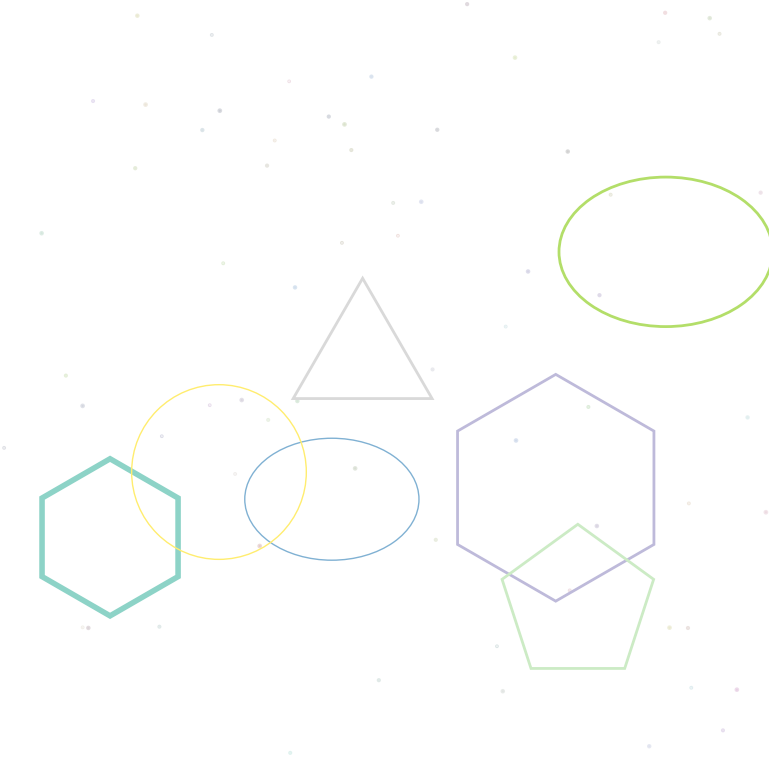[{"shape": "hexagon", "thickness": 2, "radius": 0.51, "center": [0.143, 0.302]}, {"shape": "hexagon", "thickness": 1, "radius": 0.74, "center": [0.722, 0.367]}, {"shape": "oval", "thickness": 0.5, "radius": 0.57, "center": [0.431, 0.352]}, {"shape": "oval", "thickness": 1, "radius": 0.69, "center": [0.865, 0.673]}, {"shape": "triangle", "thickness": 1, "radius": 0.52, "center": [0.471, 0.534]}, {"shape": "pentagon", "thickness": 1, "radius": 0.52, "center": [0.75, 0.216]}, {"shape": "circle", "thickness": 0.5, "radius": 0.57, "center": [0.284, 0.387]}]